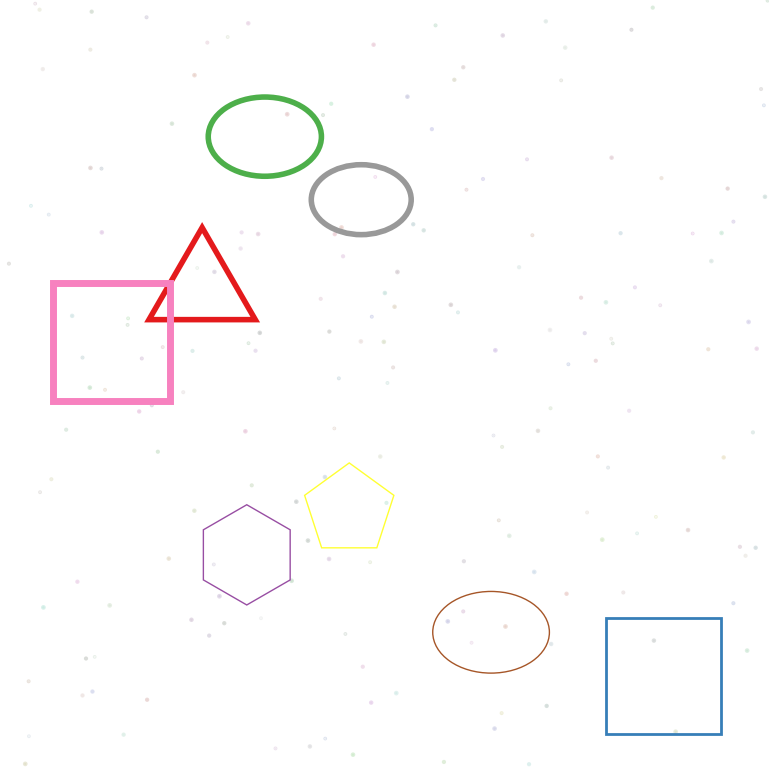[{"shape": "triangle", "thickness": 2, "radius": 0.4, "center": [0.263, 0.625]}, {"shape": "square", "thickness": 1, "radius": 0.37, "center": [0.862, 0.122]}, {"shape": "oval", "thickness": 2, "radius": 0.37, "center": [0.344, 0.823]}, {"shape": "hexagon", "thickness": 0.5, "radius": 0.33, "center": [0.32, 0.279]}, {"shape": "pentagon", "thickness": 0.5, "radius": 0.3, "center": [0.454, 0.338]}, {"shape": "oval", "thickness": 0.5, "radius": 0.38, "center": [0.638, 0.179]}, {"shape": "square", "thickness": 2.5, "radius": 0.38, "center": [0.145, 0.556]}, {"shape": "oval", "thickness": 2, "radius": 0.32, "center": [0.469, 0.741]}]